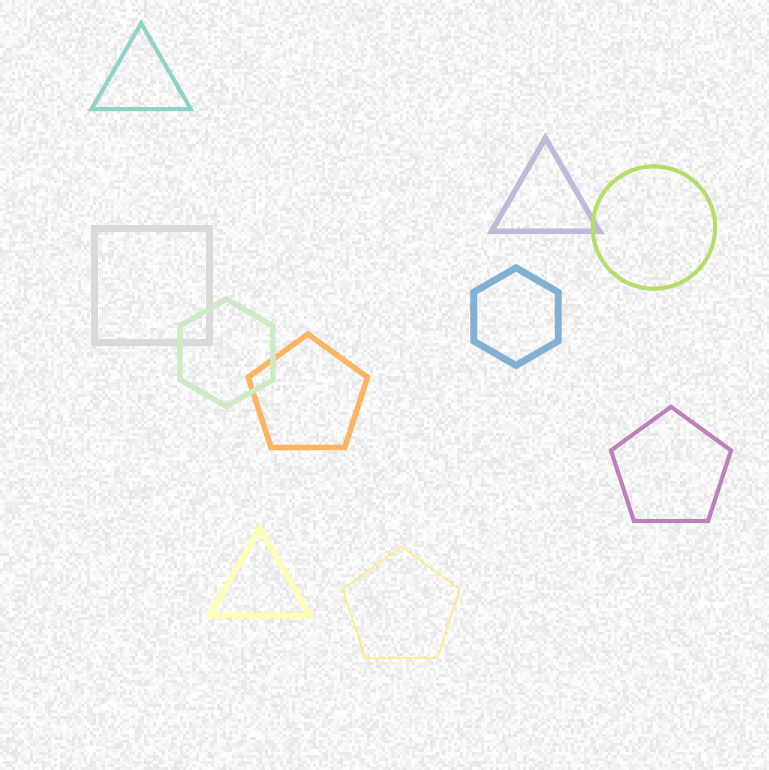[{"shape": "triangle", "thickness": 1.5, "radius": 0.37, "center": [0.183, 0.895]}, {"shape": "triangle", "thickness": 2, "radius": 0.38, "center": [0.337, 0.238]}, {"shape": "triangle", "thickness": 2, "radius": 0.4, "center": [0.708, 0.74]}, {"shape": "hexagon", "thickness": 2.5, "radius": 0.32, "center": [0.67, 0.589]}, {"shape": "pentagon", "thickness": 2, "radius": 0.41, "center": [0.4, 0.485]}, {"shape": "circle", "thickness": 1.5, "radius": 0.4, "center": [0.849, 0.705]}, {"shape": "square", "thickness": 2.5, "radius": 0.37, "center": [0.197, 0.629]}, {"shape": "pentagon", "thickness": 1.5, "radius": 0.41, "center": [0.871, 0.39]}, {"shape": "hexagon", "thickness": 2, "radius": 0.35, "center": [0.294, 0.542]}, {"shape": "pentagon", "thickness": 0.5, "radius": 0.4, "center": [0.521, 0.21]}]